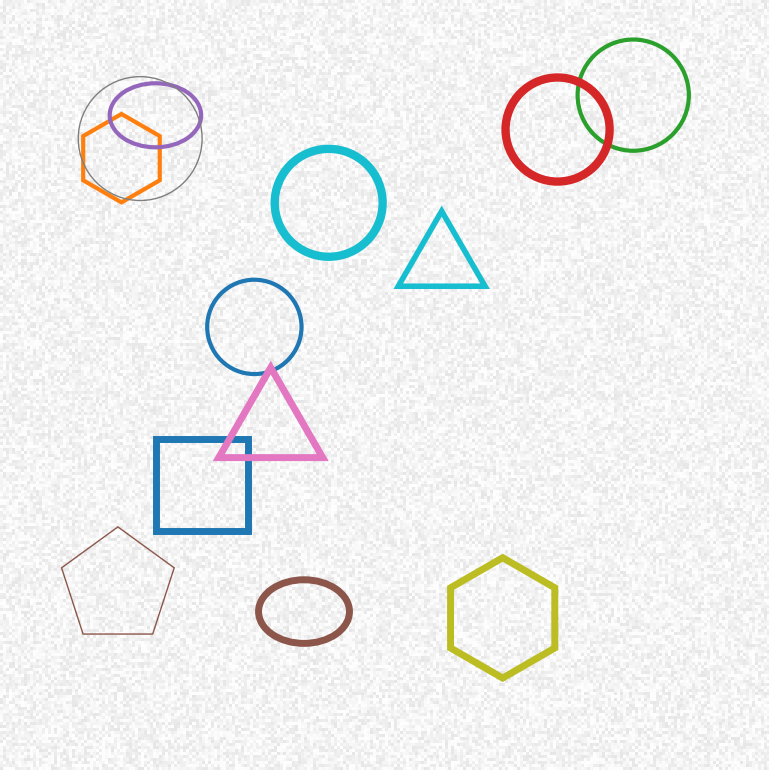[{"shape": "circle", "thickness": 1.5, "radius": 0.31, "center": [0.33, 0.575]}, {"shape": "square", "thickness": 2.5, "radius": 0.3, "center": [0.263, 0.37]}, {"shape": "hexagon", "thickness": 1.5, "radius": 0.29, "center": [0.158, 0.795]}, {"shape": "circle", "thickness": 1.5, "radius": 0.36, "center": [0.822, 0.876]}, {"shape": "circle", "thickness": 3, "radius": 0.34, "center": [0.724, 0.832]}, {"shape": "oval", "thickness": 1.5, "radius": 0.3, "center": [0.202, 0.85]}, {"shape": "pentagon", "thickness": 0.5, "radius": 0.38, "center": [0.153, 0.239]}, {"shape": "oval", "thickness": 2.5, "radius": 0.3, "center": [0.395, 0.206]}, {"shape": "triangle", "thickness": 2.5, "radius": 0.39, "center": [0.352, 0.445]}, {"shape": "circle", "thickness": 0.5, "radius": 0.4, "center": [0.182, 0.82]}, {"shape": "hexagon", "thickness": 2.5, "radius": 0.39, "center": [0.653, 0.198]}, {"shape": "triangle", "thickness": 2, "radius": 0.33, "center": [0.574, 0.661]}, {"shape": "circle", "thickness": 3, "radius": 0.35, "center": [0.427, 0.737]}]